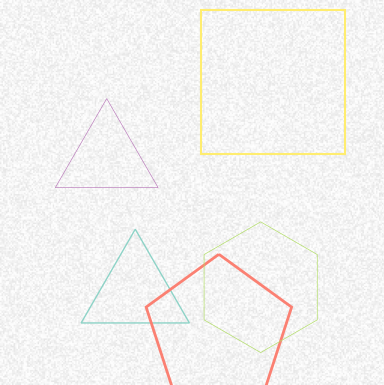[{"shape": "triangle", "thickness": 1, "radius": 0.81, "center": [0.351, 0.242]}, {"shape": "pentagon", "thickness": 2, "radius": 0.99, "center": [0.568, 0.141]}, {"shape": "hexagon", "thickness": 0.5, "radius": 0.85, "center": [0.677, 0.254]}, {"shape": "triangle", "thickness": 0.5, "radius": 0.77, "center": [0.277, 0.59]}, {"shape": "square", "thickness": 1.5, "radius": 0.94, "center": [0.709, 0.786]}]